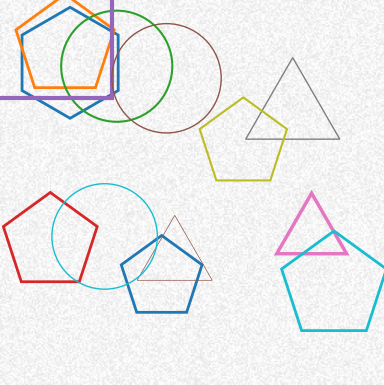[{"shape": "pentagon", "thickness": 2, "radius": 0.55, "center": [0.42, 0.278]}, {"shape": "hexagon", "thickness": 2, "radius": 0.72, "center": [0.182, 0.837]}, {"shape": "pentagon", "thickness": 2, "radius": 0.67, "center": [0.169, 0.881]}, {"shape": "circle", "thickness": 1.5, "radius": 0.72, "center": [0.303, 0.828]}, {"shape": "pentagon", "thickness": 2, "radius": 0.64, "center": [0.131, 0.372]}, {"shape": "square", "thickness": 3, "radius": 0.75, "center": [0.143, 0.895]}, {"shape": "circle", "thickness": 1, "radius": 0.71, "center": [0.433, 0.797]}, {"shape": "triangle", "thickness": 0.5, "radius": 0.56, "center": [0.454, 0.328]}, {"shape": "triangle", "thickness": 2.5, "radius": 0.52, "center": [0.809, 0.393]}, {"shape": "triangle", "thickness": 1, "radius": 0.71, "center": [0.76, 0.709]}, {"shape": "pentagon", "thickness": 1.5, "radius": 0.6, "center": [0.632, 0.628]}, {"shape": "pentagon", "thickness": 2, "radius": 0.72, "center": [0.868, 0.257]}, {"shape": "circle", "thickness": 1, "radius": 0.68, "center": [0.272, 0.386]}]